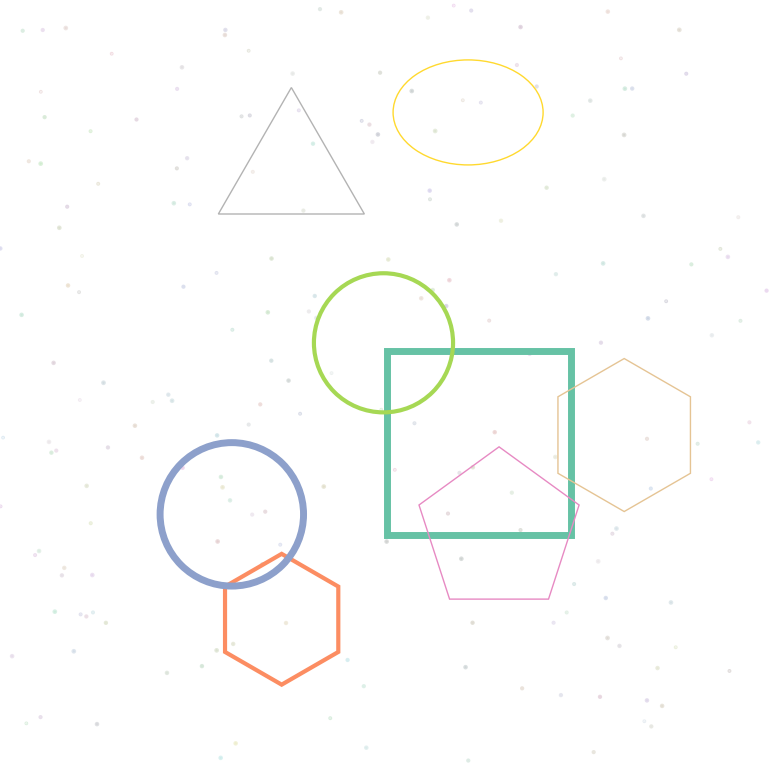[{"shape": "square", "thickness": 2.5, "radius": 0.6, "center": [0.623, 0.425]}, {"shape": "hexagon", "thickness": 1.5, "radius": 0.42, "center": [0.366, 0.196]}, {"shape": "circle", "thickness": 2.5, "radius": 0.47, "center": [0.301, 0.332]}, {"shape": "pentagon", "thickness": 0.5, "radius": 0.55, "center": [0.648, 0.31]}, {"shape": "circle", "thickness": 1.5, "radius": 0.45, "center": [0.498, 0.555]}, {"shape": "oval", "thickness": 0.5, "radius": 0.49, "center": [0.608, 0.854]}, {"shape": "hexagon", "thickness": 0.5, "radius": 0.5, "center": [0.811, 0.435]}, {"shape": "triangle", "thickness": 0.5, "radius": 0.55, "center": [0.378, 0.777]}]